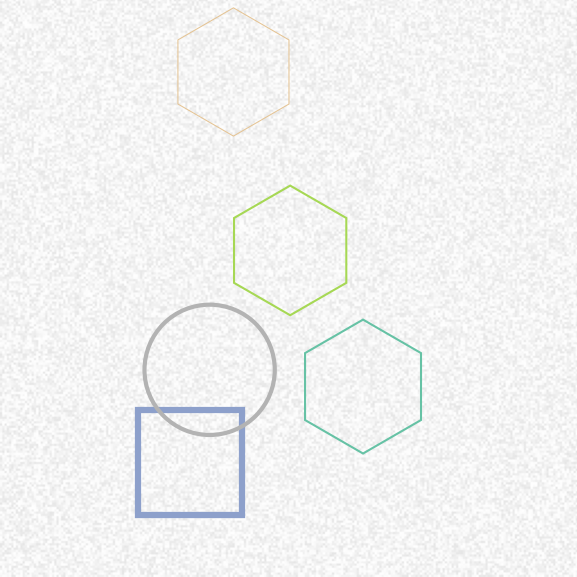[{"shape": "hexagon", "thickness": 1, "radius": 0.58, "center": [0.629, 0.33]}, {"shape": "square", "thickness": 3, "radius": 0.45, "center": [0.329, 0.198]}, {"shape": "hexagon", "thickness": 1, "radius": 0.56, "center": [0.502, 0.566]}, {"shape": "hexagon", "thickness": 0.5, "radius": 0.56, "center": [0.404, 0.875]}, {"shape": "circle", "thickness": 2, "radius": 0.56, "center": [0.363, 0.359]}]